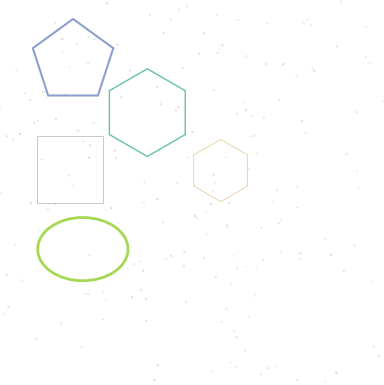[{"shape": "hexagon", "thickness": 1, "radius": 0.57, "center": [0.383, 0.707]}, {"shape": "pentagon", "thickness": 1.5, "radius": 0.55, "center": [0.19, 0.841]}, {"shape": "oval", "thickness": 2, "radius": 0.59, "center": [0.215, 0.353]}, {"shape": "hexagon", "thickness": 0.5, "radius": 0.4, "center": [0.573, 0.557]}, {"shape": "square", "thickness": 0.5, "radius": 0.43, "center": [0.182, 0.56]}]